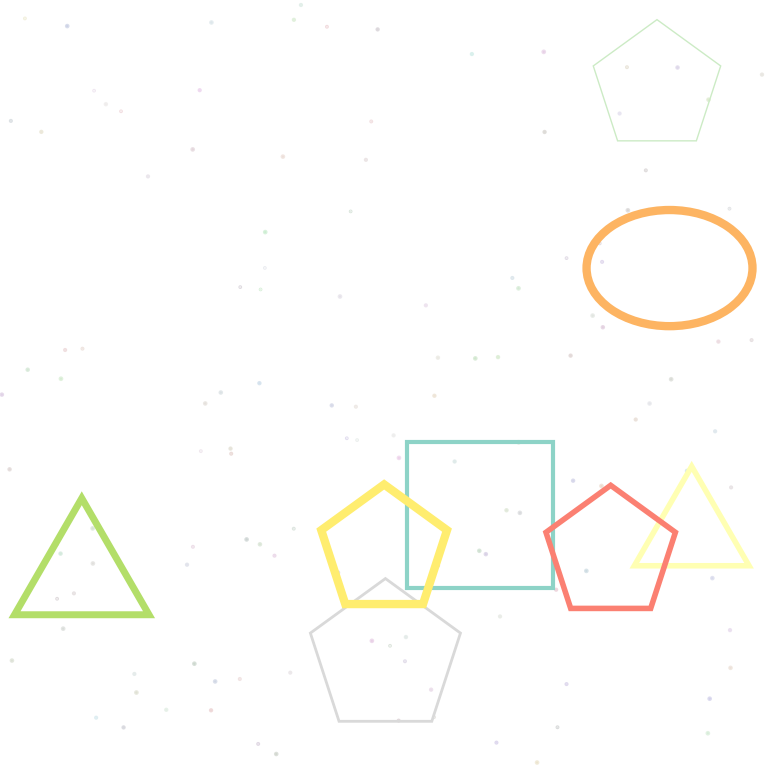[{"shape": "square", "thickness": 1.5, "radius": 0.48, "center": [0.623, 0.331]}, {"shape": "triangle", "thickness": 2, "radius": 0.43, "center": [0.898, 0.308]}, {"shape": "pentagon", "thickness": 2, "radius": 0.44, "center": [0.793, 0.281]}, {"shape": "oval", "thickness": 3, "radius": 0.54, "center": [0.87, 0.652]}, {"shape": "triangle", "thickness": 2.5, "radius": 0.5, "center": [0.106, 0.252]}, {"shape": "pentagon", "thickness": 1, "radius": 0.51, "center": [0.501, 0.146]}, {"shape": "pentagon", "thickness": 0.5, "radius": 0.44, "center": [0.853, 0.887]}, {"shape": "pentagon", "thickness": 3, "radius": 0.43, "center": [0.499, 0.285]}]